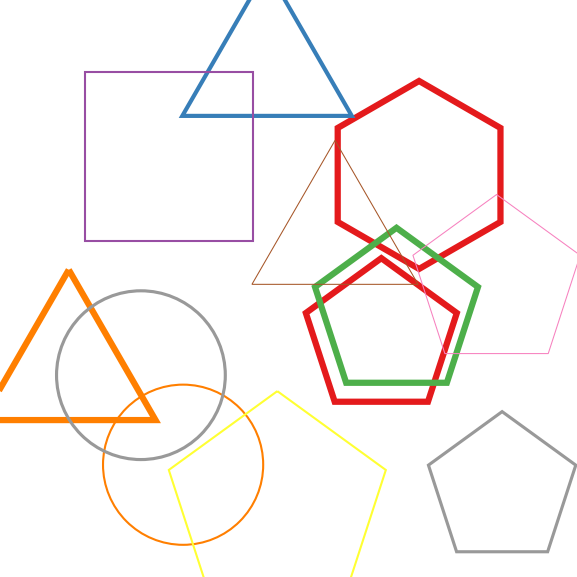[{"shape": "hexagon", "thickness": 3, "radius": 0.81, "center": [0.726, 0.696]}, {"shape": "pentagon", "thickness": 3, "radius": 0.69, "center": [0.66, 0.415]}, {"shape": "triangle", "thickness": 2, "radius": 0.85, "center": [0.462, 0.883]}, {"shape": "pentagon", "thickness": 3, "radius": 0.74, "center": [0.687, 0.456]}, {"shape": "square", "thickness": 1, "radius": 0.73, "center": [0.293, 0.728]}, {"shape": "triangle", "thickness": 3, "radius": 0.87, "center": [0.119, 0.358]}, {"shape": "circle", "thickness": 1, "radius": 0.69, "center": [0.317, 0.194]}, {"shape": "pentagon", "thickness": 1, "radius": 0.99, "center": [0.48, 0.124]}, {"shape": "triangle", "thickness": 0.5, "radius": 0.83, "center": [0.58, 0.59]}, {"shape": "pentagon", "thickness": 0.5, "radius": 0.76, "center": [0.86, 0.51]}, {"shape": "pentagon", "thickness": 1.5, "radius": 0.67, "center": [0.869, 0.152]}, {"shape": "circle", "thickness": 1.5, "radius": 0.73, "center": [0.244, 0.349]}]